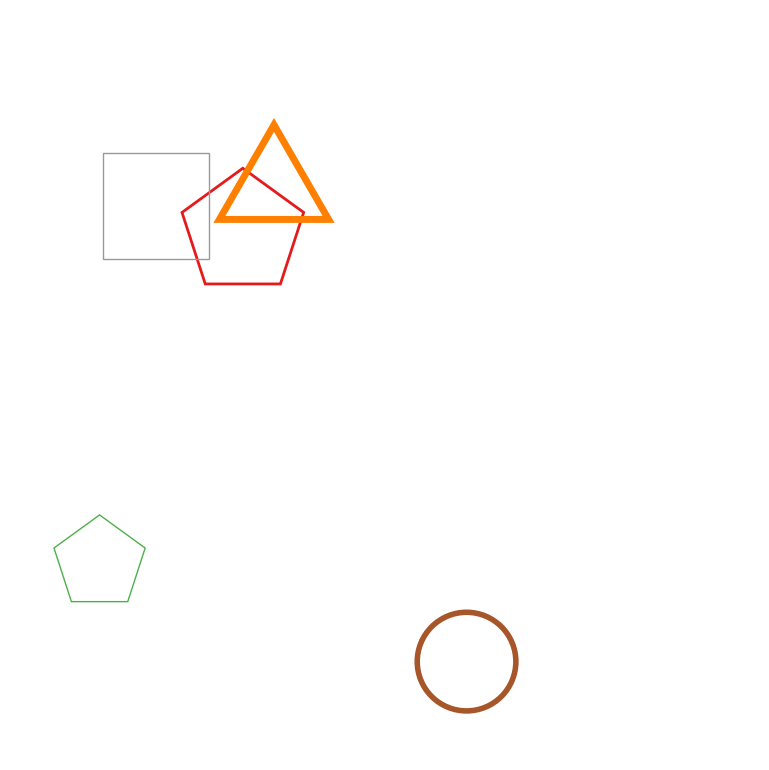[{"shape": "pentagon", "thickness": 1, "radius": 0.42, "center": [0.315, 0.698]}, {"shape": "pentagon", "thickness": 0.5, "radius": 0.31, "center": [0.129, 0.269]}, {"shape": "triangle", "thickness": 2.5, "radius": 0.41, "center": [0.356, 0.756]}, {"shape": "circle", "thickness": 2, "radius": 0.32, "center": [0.606, 0.141]}, {"shape": "square", "thickness": 0.5, "radius": 0.35, "center": [0.203, 0.732]}]